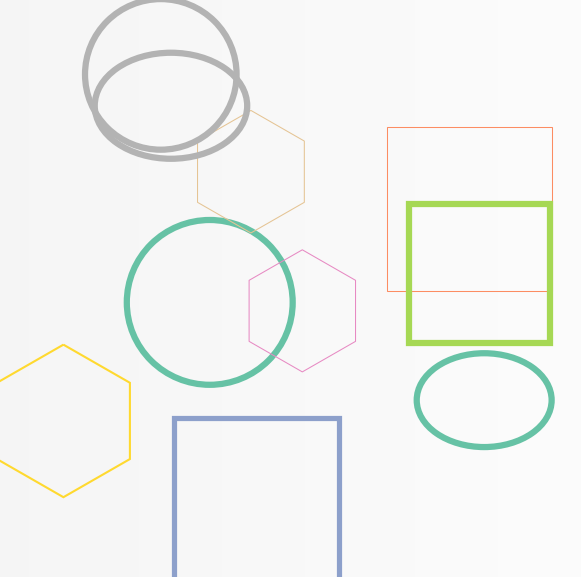[{"shape": "oval", "thickness": 3, "radius": 0.58, "center": [0.833, 0.306]}, {"shape": "circle", "thickness": 3, "radius": 0.71, "center": [0.361, 0.476]}, {"shape": "square", "thickness": 0.5, "radius": 0.71, "center": [0.808, 0.637]}, {"shape": "square", "thickness": 2.5, "radius": 0.71, "center": [0.441, 0.133]}, {"shape": "hexagon", "thickness": 0.5, "radius": 0.53, "center": [0.52, 0.461]}, {"shape": "square", "thickness": 3, "radius": 0.6, "center": [0.825, 0.525]}, {"shape": "hexagon", "thickness": 1, "radius": 0.66, "center": [0.109, 0.27]}, {"shape": "hexagon", "thickness": 0.5, "radius": 0.53, "center": [0.432, 0.702]}, {"shape": "oval", "thickness": 3, "radius": 0.66, "center": [0.294, 0.816]}, {"shape": "circle", "thickness": 3, "radius": 0.65, "center": [0.277, 0.87]}]